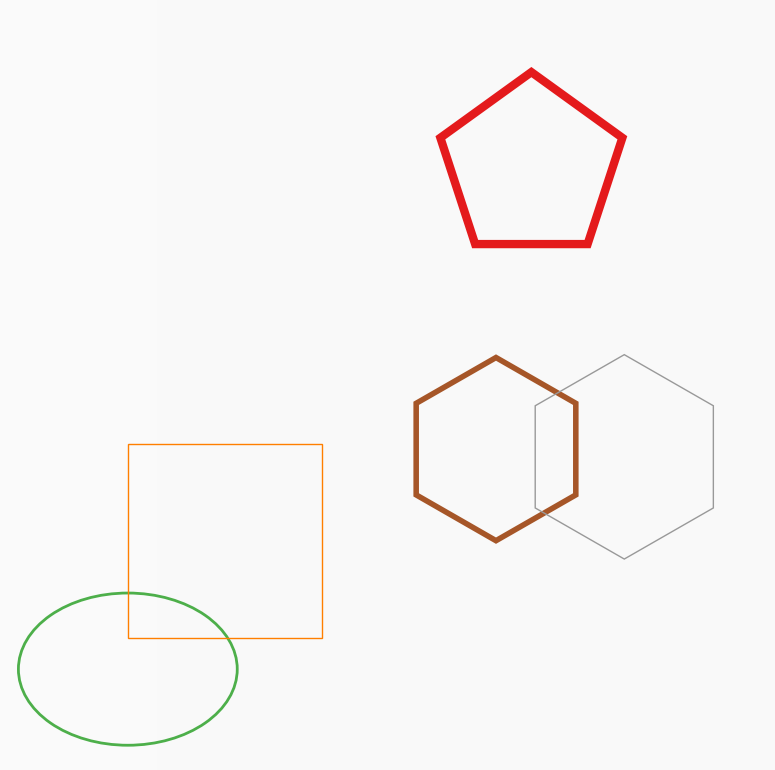[{"shape": "pentagon", "thickness": 3, "radius": 0.62, "center": [0.686, 0.783]}, {"shape": "oval", "thickness": 1, "radius": 0.71, "center": [0.165, 0.131]}, {"shape": "square", "thickness": 0.5, "radius": 0.63, "center": [0.29, 0.297]}, {"shape": "hexagon", "thickness": 2, "radius": 0.59, "center": [0.64, 0.417]}, {"shape": "hexagon", "thickness": 0.5, "radius": 0.66, "center": [0.806, 0.407]}]